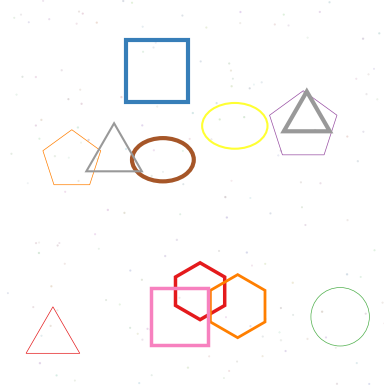[{"shape": "hexagon", "thickness": 2.5, "radius": 0.37, "center": [0.52, 0.244]}, {"shape": "triangle", "thickness": 0.5, "radius": 0.4, "center": [0.137, 0.123]}, {"shape": "square", "thickness": 3, "radius": 0.4, "center": [0.407, 0.816]}, {"shape": "circle", "thickness": 0.5, "radius": 0.38, "center": [0.884, 0.177]}, {"shape": "pentagon", "thickness": 0.5, "radius": 0.46, "center": [0.788, 0.672]}, {"shape": "pentagon", "thickness": 0.5, "radius": 0.39, "center": [0.187, 0.584]}, {"shape": "hexagon", "thickness": 2, "radius": 0.41, "center": [0.617, 0.205]}, {"shape": "oval", "thickness": 1.5, "radius": 0.42, "center": [0.61, 0.673]}, {"shape": "oval", "thickness": 3, "radius": 0.4, "center": [0.423, 0.585]}, {"shape": "square", "thickness": 2.5, "radius": 0.37, "center": [0.466, 0.178]}, {"shape": "triangle", "thickness": 3, "radius": 0.34, "center": [0.797, 0.693]}, {"shape": "triangle", "thickness": 1.5, "radius": 0.42, "center": [0.296, 0.597]}]